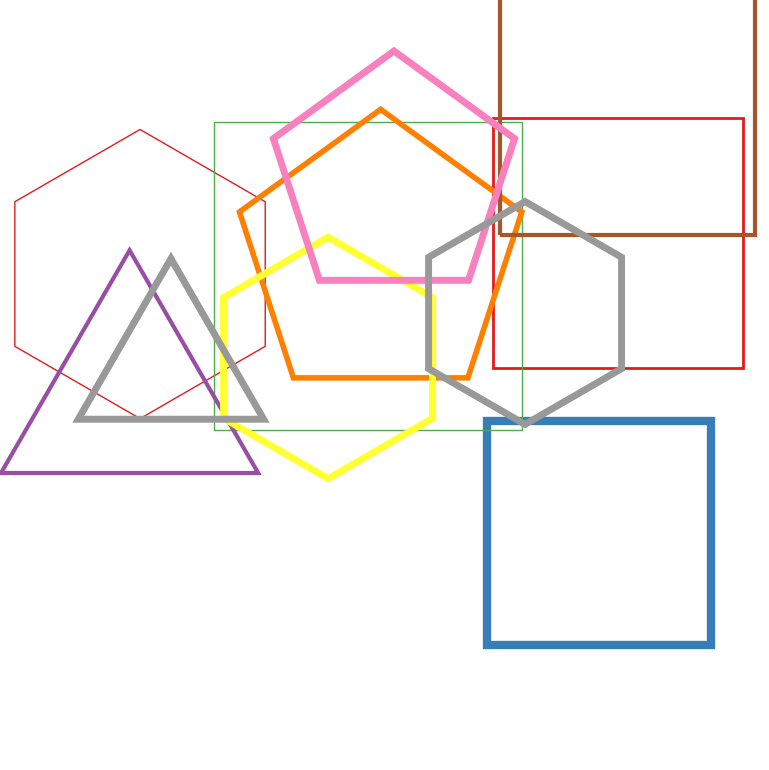[{"shape": "square", "thickness": 1, "radius": 0.81, "center": [0.803, 0.684]}, {"shape": "hexagon", "thickness": 0.5, "radius": 0.94, "center": [0.182, 0.644]}, {"shape": "square", "thickness": 3, "radius": 0.73, "center": [0.779, 0.308]}, {"shape": "square", "thickness": 0.5, "radius": 1.0, "center": [0.478, 0.642]}, {"shape": "triangle", "thickness": 1.5, "radius": 0.96, "center": [0.168, 0.482]}, {"shape": "pentagon", "thickness": 2, "radius": 0.96, "center": [0.494, 0.665]}, {"shape": "hexagon", "thickness": 2.5, "radius": 0.78, "center": [0.426, 0.535]}, {"shape": "square", "thickness": 1.5, "radius": 0.83, "center": [0.815, 0.86]}, {"shape": "pentagon", "thickness": 2.5, "radius": 0.82, "center": [0.512, 0.769]}, {"shape": "hexagon", "thickness": 2.5, "radius": 0.72, "center": [0.682, 0.594]}, {"shape": "triangle", "thickness": 2.5, "radius": 0.7, "center": [0.222, 0.525]}]